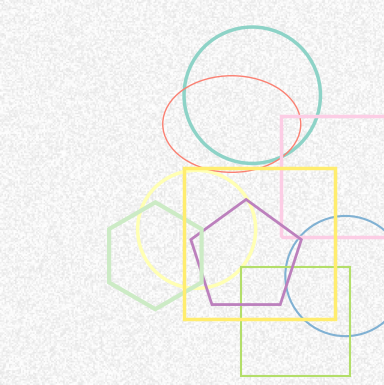[{"shape": "circle", "thickness": 2.5, "radius": 0.89, "center": [0.655, 0.753]}, {"shape": "circle", "thickness": 2.5, "radius": 0.77, "center": [0.511, 0.404]}, {"shape": "oval", "thickness": 1, "radius": 0.9, "center": [0.602, 0.678]}, {"shape": "circle", "thickness": 1.5, "radius": 0.78, "center": [0.897, 0.283]}, {"shape": "square", "thickness": 1.5, "radius": 0.7, "center": [0.768, 0.165]}, {"shape": "square", "thickness": 2.5, "radius": 0.79, "center": [0.886, 0.543]}, {"shape": "pentagon", "thickness": 2, "radius": 0.75, "center": [0.639, 0.331]}, {"shape": "hexagon", "thickness": 3, "radius": 0.69, "center": [0.403, 0.336]}, {"shape": "square", "thickness": 2.5, "radius": 0.98, "center": [0.674, 0.367]}]